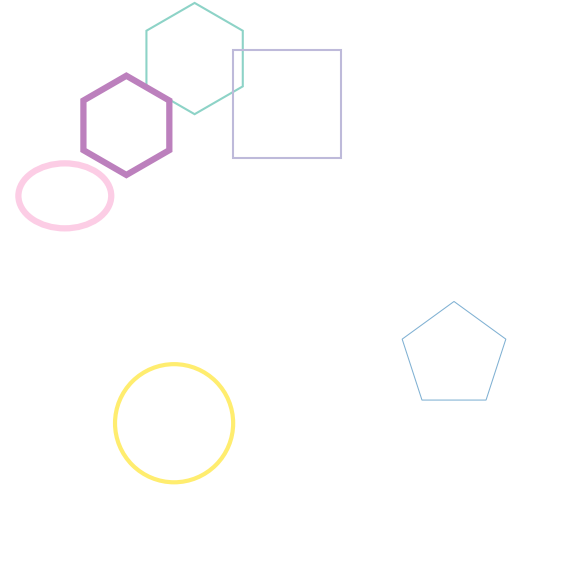[{"shape": "hexagon", "thickness": 1, "radius": 0.48, "center": [0.337, 0.898]}, {"shape": "square", "thickness": 1, "radius": 0.47, "center": [0.497, 0.819]}, {"shape": "pentagon", "thickness": 0.5, "radius": 0.47, "center": [0.786, 0.383]}, {"shape": "oval", "thickness": 3, "radius": 0.4, "center": [0.112, 0.66]}, {"shape": "hexagon", "thickness": 3, "radius": 0.43, "center": [0.219, 0.782]}, {"shape": "circle", "thickness": 2, "radius": 0.51, "center": [0.301, 0.266]}]